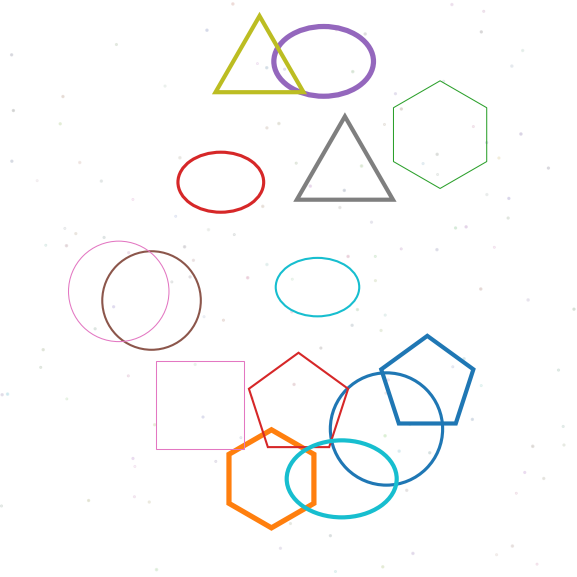[{"shape": "circle", "thickness": 1.5, "radius": 0.49, "center": [0.669, 0.256]}, {"shape": "pentagon", "thickness": 2, "radius": 0.42, "center": [0.74, 0.334]}, {"shape": "hexagon", "thickness": 2.5, "radius": 0.42, "center": [0.47, 0.17]}, {"shape": "hexagon", "thickness": 0.5, "radius": 0.47, "center": [0.762, 0.766]}, {"shape": "oval", "thickness": 1.5, "radius": 0.37, "center": [0.382, 0.684]}, {"shape": "pentagon", "thickness": 1, "radius": 0.45, "center": [0.517, 0.298]}, {"shape": "oval", "thickness": 2.5, "radius": 0.43, "center": [0.56, 0.893]}, {"shape": "circle", "thickness": 1, "radius": 0.43, "center": [0.262, 0.479]}, {"shape": "square", "thickness": 0.5, "radius": 0.38, "center": [0.346, 0.298]}, {"shape": "circle", "thickness": 0.5, "radius": 0.43, "center": [0.206, 0.495]}, {"shape": "triangle", "thickness": 2, "radius": 0.48, "center": [0.597, 0.701]}, {"shape": "triangle", "thickness": 2, "radius": 0.44, "center": [0.449, 0.883]}, {"shape": "oval", "thickness": 1, "radius": 0.36, "center": [0.55, 0.502]}, {"shape": "oval", "thickness": 2, "radius": 0.48, "center": [0.592, 0.17]}]